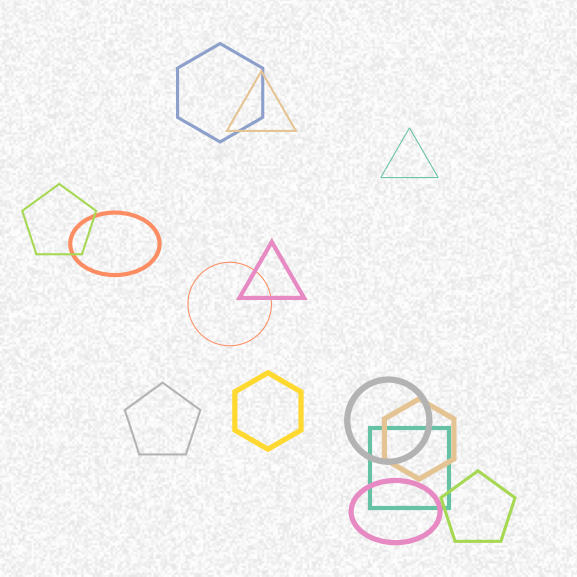[{"shape": "triangle", "thickness": 0.5, "radius": 0.29, "center": [0.709, 0.72]}, {"shape": "square", "thickness": 2, "radius": 0.34, "center": [0.709, 0.189]}, {"shape": "circle", "thickness": 0.5, "radius": 0.36, "center": [0.398, 0.473]}, {"shape": "oval", "thickness": 2, "radius": 0.39, "center": [0.199, 0.577]}, {"shape": "hexagon", "thickness": 1.5, "radius": 0.43, "center": [0.381, 0.839]}, {"shape": "triangle", "thickness": 2, "radius": 0.32, "center": [0.471, 0.516]}, {"shape": "oval", "thickness": 2.5, "radius": 0.38, "center": [0.685, 0.113]}, {"shape": "pentagon", "thickness": 1.5, "radius": 0.34, "center": [0.828, 0.116]}, {"shape": "pentagon", "thickness": 1, "radius": 0.34, "center": [0.103, 0.613]}, {"shape": "hexagon", "thickness": 2.5, "radius": 0.33, "center": [0.464, 0.287]}, {"shape": "hexagon", "thickness": 2.5, "radius": 0.35, "center": [0.726, 0.239]}, {"shape": "triangle", "thickness": 1, "radius": 0.35, "center": [0.453, 0.807]}, {"shape": "circle", "thickness": 3, "radius": 0.36, "center": [0.672, 0.271]}, {"shape": "pentagon", "thickness": 1, "radius": 0.34, "center": [0.282, 0.268]}]